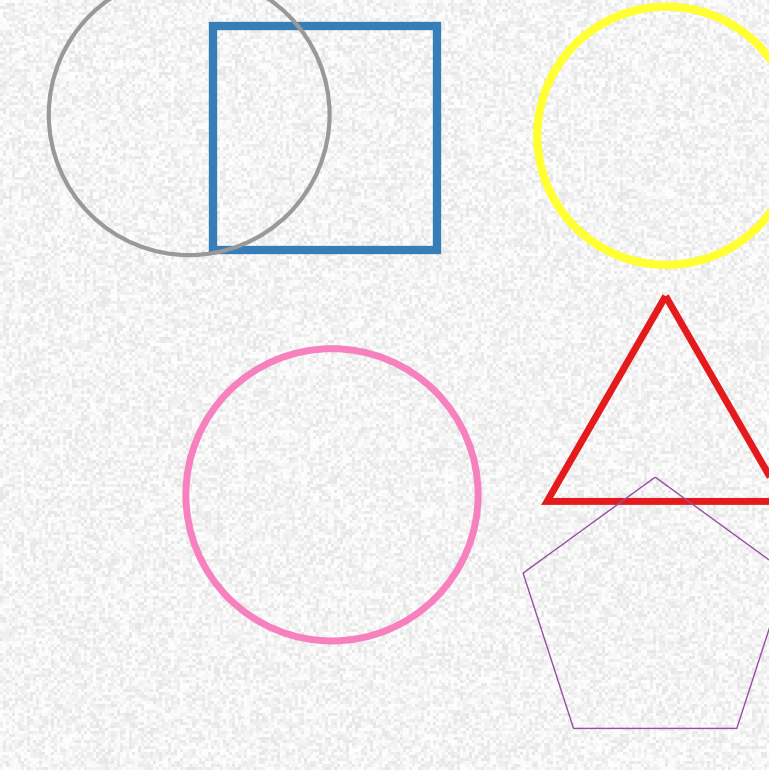[{"shape": "triangle", "thickness": 2.5, "radius": 0.89, "center": [0.864, 0.438]}, {"shape": "square", "thickness": 3, "radius": 0.73, "center": [0.422, 0.821]}, {"shape": "pentagon", "thickness": 0.5, "radius": 0.9, "center": [0.851, 0.2]}, {"shape": "circle", "thickness": 3, "radius": 0.84, "center": [0.865, 0.824]}, {"shape": "circle", "thickness": 2.5, "radius": 0.95, "center": [0.431, 0.357]}, {"shape": "circle", "thickness": 1.5, "radius": 0.91, "center": [0.246, 0.851]}]